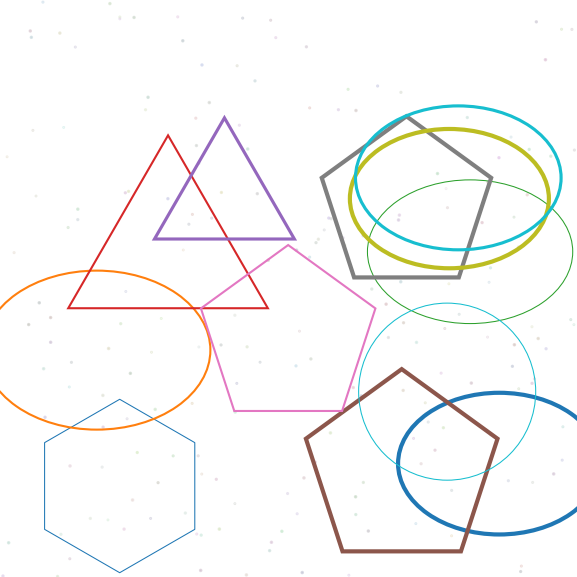[{"shape": "oval", "thickness": 2, "radius": 0.88, "center": [0.865, 0.196]}, {"shape": "hexagon", "thickness": 0.5, "radius": 0.75, "center": [0.207, 0.158]}, {"shape": "oval", "thickness": 1, "radius": 0.98, "center": [0.168, 0.393]}, {"shape": "oval", "thickness": 0.5, "radius": 0.89, "center": [0.814, 0.563]}, {"shape": "triangle", "thickness": 1, "radius": 1.0, "center": [0.291, 0.565]}, {"shape": "triangle", "thickness": 1.5, "radius": 0.7, "center": [0.389, 0.655]}, {"shape": "pentagon", "thickness": 2, "radius": 0.87, "center": [0.696, 0.186]}, {"shape": "pentagon", "thickness": 1, "radius": 0.79, "center": [0.499, 0.416]}, {"shape": "pentagon", "thickness": 2, "radius": 0.77, "center": [0.704, 0.644]}, {"shape": "oval", "thickness": 2, "radius": 0.86, "center": [0.778, 0.655]}, {"shape": "circle", "thickness": 0.5, "radius": 0.77, "center": [0.774, 0.321]}, {"shape": "oval", "thickness": 1.5, "radius": 0.89, "center": [0.794, 0.691]}]